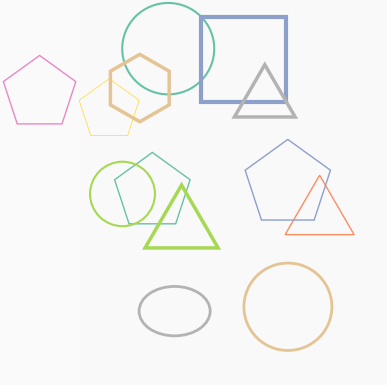[{"shape": "pentagon", "thickness": 1, "radius": 0.51, "center": [0.393, 0.502]}, {"shape": "circle", "thickness": 1.5, "radius": 0.59, "center": [0.434, 0.874]}, {"shape": "triangle", "thickness": 1, "radius": 0.51, "center": [0.825, 0.442]}, {"shape": "pentagon", "thickness": 1, "radius": 0.58, "center": [0.743, 0.522]}, {"shape": "square", "thickness": 3, "radius": 0.55, "center": [0.628, 0.846]}, {"shape": "pentagon", "thickness": 1, "radius": 0.49, "center": [0.102, 0.758]}, {"shape": "circle", "thickness": 1.5, "radius": 0.42, "center": [0.316, 0.496]}, {"shape": "triangle", "thickness": 2.5, "radius": 0.54, "center": [0.469, 0.41]}, {"shape": "pentagon", "thickness": 0.5, "radius": 0.41, "center": [0.282, 0.714]}, {"shape": "hexagon", "thickness": 2.5, "radius": 0.44, "center": [0.361, 0.771]}, {"shape": "circle", "thickness": 2, "radius": 0.57, "center": [0.743, 0.203]}, {"shape": "triangle", "thickness": 2.5, "radius": 0.45, "center": [0.683, 0.741]}, {"shape": "oval", "thickness": 2, "radius": 0.46, "center": [0.451, 0.192]}]